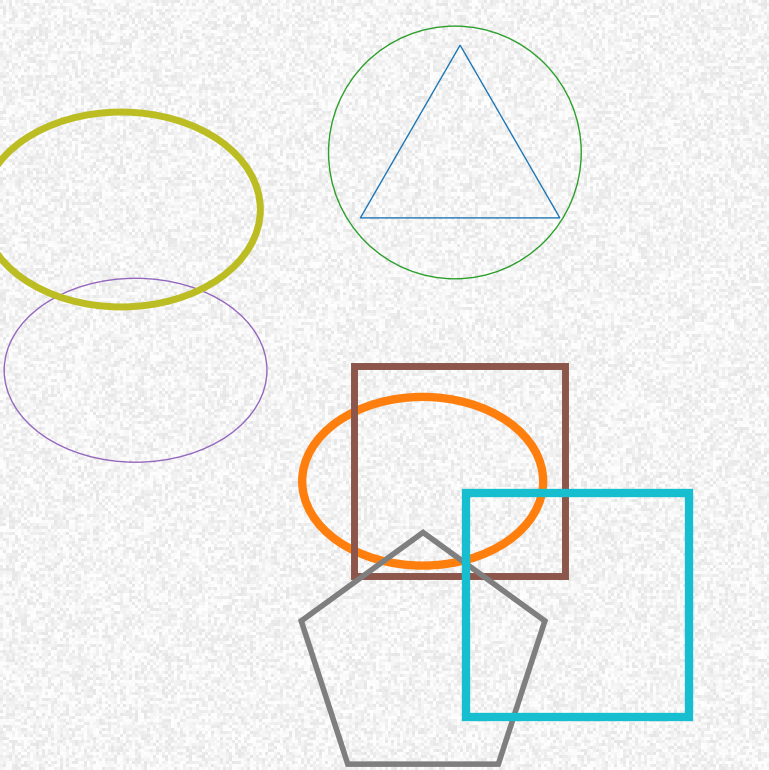[{"shape": "triangle", "thickness": 0.5, "radius": 0.75, "center": [0.598, 0.792]}, {"shape": "oval", "thickness": 3, "radius": 0.78, "center": [0.549, 0.375]}, {"shape": "circle", "thickness": 0.5, "radius": 0.82, "center": [0.591, 0.802]}, {"shape": "oval", "thickness": 0.5, "radius": 0.85, "center": [0.176, 0.519]}, {"shape": "square", "thickness": 2.5, "radius": 0.68, "center": [0.597, 0.388]}, {"shape": "pentagon", "thickness": 2, "radius": 0.83, "center": [0.549, 0.142]}, {"shape": "oval", "thickness": 2.5, "radius": 0.9, "center": [0.157, 0.728]}, {"shape": "square", "thickness": 3, "radius": 0.73, "center": [0.75, 0.214]}]